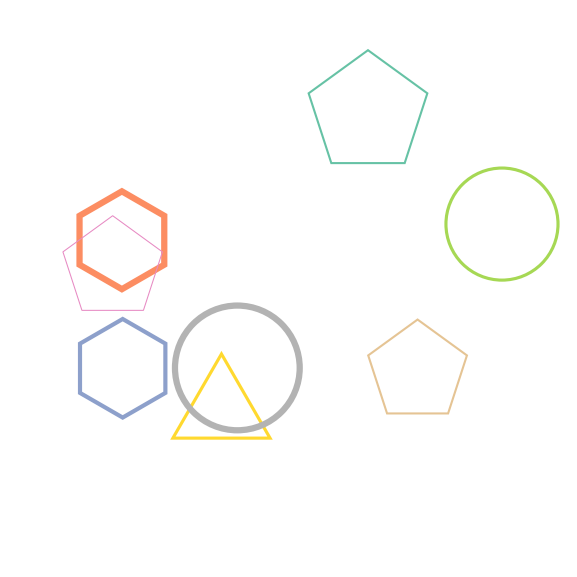[{"shape": "pentagon", "thickness": 1, "radius": 0.54, "center": [0.637, 0.804]}, {"shape": "hexagon", "thickness": 3, "radius": 0.42, "center": [0.211, 0.583]}, {"shape": "hexagon", "thickness": 2, "radius": 0.43, "center": [0.212, 0.361]}, {"shape": "pentagon", "thickness": 0.5, "radius": 0.45, "center": [0.195, 0.535]}, {"shape": "circle", "thickness": 1.5, "radius": 0.49, "center": [0.869, 0.611]}, {"shape": "triangle", "thickness": 1.5, "radius": 0.49, "center": [0.383, 0.289]}, {"shape": "pentagon", "thickness": 1, "radius": 0.45, "center": [0.723, 0.356]}, {"shape": "circle", "thickness": 3, "radius": 0.54, "center": [0.411, 0.362]}]